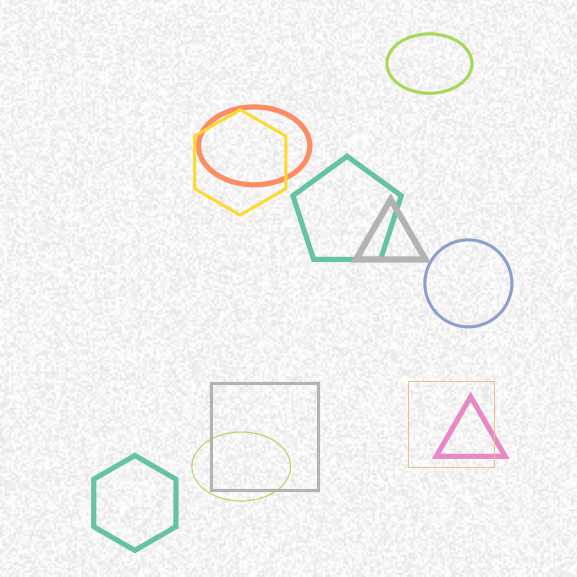[{"shape": "pentagon", "thickness": 2.5, "radius": 0.49, "center": [0.601, 0.63]}, {"shape": "hexagon", "thickness": 2.5, "radius": 0.41, "center": [0.234, 0.128]}, {"shape": "oval", "thickness": 2.5, "radius": 0.48, "center": [0.44, 0.747]}, {"shape": "circle", "thickness": 1.5, "radius": 0.38, "center": [0.811, 0.508]}, {"shape": "triangle", "thickness": 2.5, "radius": 0.34, "center": [0.815, 0.243]}, {"shape": "oval", "thickness": 1.5, "radius": 0.37, "center": [0.744, 0.889]}, {"shape": "oval", "thickness": 0.5, "radius": 0.43, "center": [0.418, 0.191]}, {"shape": "hexagon", "thickness": 1.5, "radius": 0.46, "center": [0.416, 0.718]}, {"shape": "square", "thickness": 0.5, "radius": 0.37, "center": [0.781, 0.265]}, {"shape": "triangle", "thickness": 3, "radius": 0.35, "center": [0.677, 0.585]}, {"shape": "square", "thickness": 1.5, "radius": 0.46, "center": [0.457, 0.243]}]